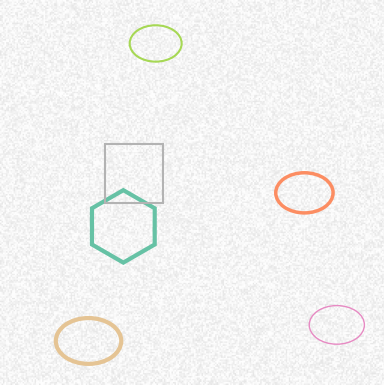[{"shape": "hexagon", "thickness": 3, "radius": 0.47, "center": [0.32, 0.412]}, {"shape": "oval", "thickness": 2.5, "radius": 0.37, "center": [0.791, 0.499]}, {"shape": "oval", "thickness": 1, "radius": 0.36, "center": [0.875, 0.156]}, {"shape": "oval", "thickness": 1.5, "radius": 0.34, "center": [0.404, 0.887]}, {"shape": "oval", "thickness": 3, "radius": 0.43, "center": [0.23, 0.114]}, {"shape": "square", "thickness": 1.5, "radius": 0.38, "center": [0.348, 0.549]}]